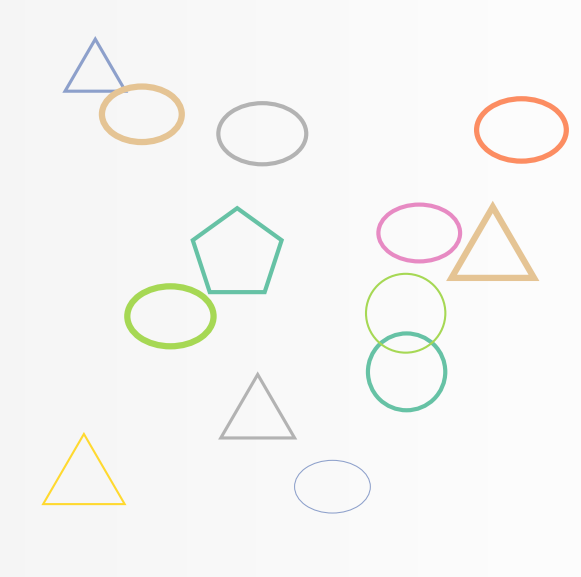[{"shape": "pentagon", "thickness": 2, "radius": 0.4, "center": [0.408, 0.558]}, {"shape": "circle", "thickness": 2, "radius": 0.33, "center": [0.7, 0.355]}, {"shape": "oval", "thickness": 2.5, "radius": 0.39, "center": [0.897, 0.774]}, {"shape": "oval", "thickness": 0.5, "radius": 0.33, "center": [0.572, 0.156]}, {"shape": "triangle", "thickness": 1.5, "radius": 0.3, "center": [0.164, 0.871]}, {"shape": "oval", "thickness": 2, "radius": 0.35, "center": [0.721, 0.596]}, {"shape": "oval", "thickness": 3, "radius": 0.37, "center": [0.293, 0.451]}, {"shape": "circle", "thickness": 1, "radius": 0.34, "center": [0.698, 0.457]}, {"shape": "triangle", "thickness": 1, "radius": 0.4, "center": [0.144, 0.167]}, {"shape": "oval", "thickness": 3, "radius": 0.34, "center": [0.244, 0.801]}, {"shape": "triangle", "thickness": 3, "radius": 0.41, "center": [0.848, 0.559]}, {"shape": "oval", "thickness": 2, "radius": 0.38, "center": [0.451, 0.768]}, {"shape": "triangle", "thickness": 1.5, "radius": 0.37, "center": [0.443, 0.277]}]